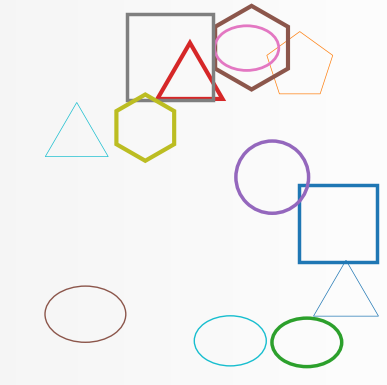[{"shape": "triangle", "thickness": 0.5, "radius": 0.48, "center": [0.893, 0.227]}, {"shape": "square", "thickness": 2.5, "radius": 0.5, "center": [0.871, 0.42]}, {"shape": "pentagon", "thickness": 0.5, "radius": 0.45, "center": [0.774, 0.829]}, {"shape": "oval", "thickness": 2.5, "radius": 0.45, "center": [0.792, 0.111]}, {"shape": "triangle", "thickness": 3, "radius": 0.49, "center": [0.49, 0.792]}, {"shape": "circle", "thickness": 2.5, "radius": 0.47, "center": [0.703, 0.54]}, {"shape": "hexagon", "thickness": 3, "radius": 0.54, "center": [0.649, 0.876]}, {"shape": "oval", "thickness": 1, "radius": 0.52, "center": [0.22, 0.184]}, {"shape": "oval", "thickness": 2, "radius": 0.41, "center": [0.637, 0.875]}, {"shape": "square", "thickness": 2.5, "radius": 0.56, "center": [0.439, 0.852]}, {"shape": "hexagon", "thickness": 3, "radius": 0.43, "center": [0.375, 0.668]}, {"shape": "triangle", "thickness": 0.5, "radius": 0.47, "center": [0.198, 0.64]}, {"shape": "oval", "thickness": 1, "radius": 0.46, "center": [0.594, 0.115]}]